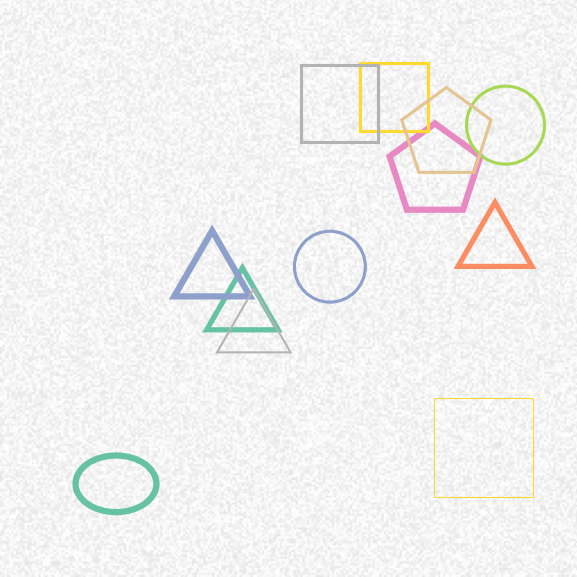[{"shape": "oval", "thickness": 3, "radius": 0.35, "center": [0.201, 0.161]}, {"shape": "triangle", "thickness": 2.5, "radius": 0.36, "center": [0.42, 0.464]}, {"shape": "triangle", "thickness": 2.5, "radius": 0.37, "center": [0.857, 0.575]}, {"shape": "circle", "thickness": 1.5, "radius": 0.31, "center": [0.571, 0.537]}, {"shape": "triangle", "thickness": 3, "radius": 0.38, "center": [0.367, 0.524]}, {"shape": "pentagon", "thickness": 3, "radius": 0.41, "center": [0.753, 0.703]}, {"shape": "circle", "thickness": 1.5, "radius": 0.34, "center": [0.875, 0.782]}, {"shape": "square", "thickness": 0.5, "radius": 0.43, "center": [0.837, 0.224]}, {"shape": "square", "thickness": 1.5, "radius": 0.29, "center": [0.682, 0.831]}, {"shape": "pentagon", "thickness": 1.5, "radius": 0.41, "center": [0.773, 0.766]}, {"shape": "square", "thickness": 1.5, "radius": 0.33, "center": [0.589, 0.82]}, {"shape": "triangle", "thickness": 1, "radius": 0.37, "center": [0.439, 0.426]}]